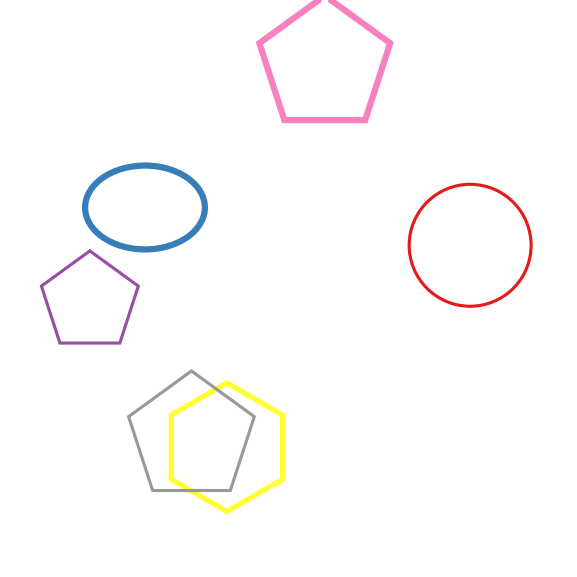[{"shape": "circle", "thickness": 1.5, "radius": 0.53, "center": [0.814, 0.574]}, {"shape": "oval", "thickness": 3, "radius": 0.52, "center": [0.251, 0.64]}, {"shape": "pentagon", "thickness": 1.5, "radius": 0.44, "center": [0.156, 0.476]}, {"shape": "hexagon", "thickness": 2.5, "radius": 0.56, "center": [0.393, 0.225]}, {"shape": "pentagon", "thickness": 3, "radius": 0.6, "center": [0.562, 0.888]}, {"shape": "pentagon", "thickness": 1.5, "radius": 0.57, "center": [0.332, 0.242]}]